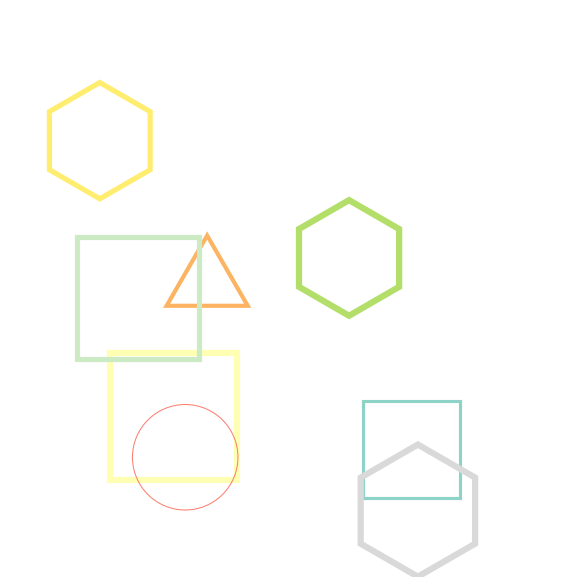[{"shape": "square", "thickness": 1.5, "radius": 0.42, "center": [0.712, 0.22]}, {"shape": "square", "thickness": 3, "radius": 0.55, "center": [0.3, 0.278]}, {"shape": "circle", "thickness": 0.5, "radius": 0.46, "center": [0.321, 0.207]}, {"shape": "triangle", "thickness": 2, "radius": 0.41, "center": [0.359, 0.51]}, {"shape": "hexagon", "thickness": 3, "radius": 0.5, "center": [0.604, 0.552]}, {"shape": "hexagon", "thickness": 3, "radius": 0.57, "center": [0.724, 0.115]}, {"shape": "square", "thickness": 2.5, "radius": 0.53, "center": [0.239, 0.483]}, {"shape": "hexagon", "thickness": 2.5, "radius": 0.5, "center": [0.173, 0.756]}]